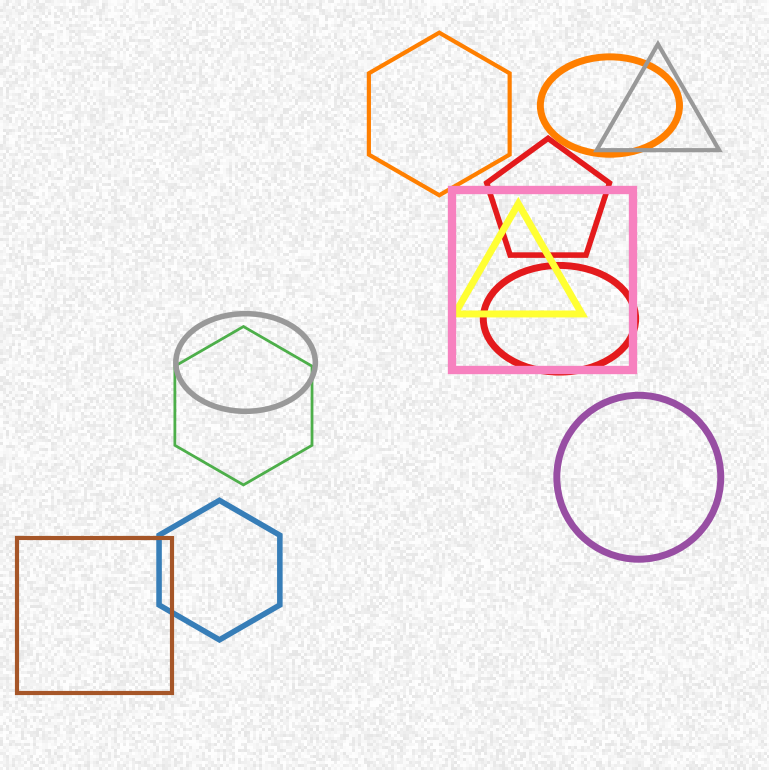[{"shape": "oval", "thickness": 2.5, "radius": 0.49, "center": [0.727, 0.586]}, {"shape": "pentagon", "thickness": 2, "radius": 0.42, "center": [0.712, 0.737]}, {"shape": "hexagon", "thickness": 2, "radius": 0.45, "center": [0.285, 0.26]}, {"shape": "hexagon", "thickness": 1, "radius": 0.51, "center": [0.316, 0.473]}, {"shape": "circle", "thickness": 2.5, "radius": 0.53, "center": [0.83, 0.38]}, {"shape": "oval", "thickness": 2.5, "radius": 0.45, "center": [0.792, 0.863]}, {"shape": "hexagon", "thickness": 1.5, "radius": 0.53, "center": [0.57, 0.852]}, {"shape": "triangle", "thickness": 2.5, "radius": 0.48, "center": [0.673, 0.64]}, {"shape": "square", "thickness": 1.5, "radius": 0.5, "center": [0.122, 0.2]}, {"shape": "square", "thickness": 3, "radius": 0.58, "center": [0.704, 0.636]}, {"shape": "oval", "thickness": 2, "radius": 0.45, "center": [0.319, 0.529]}, {"shape": "triangle", "thickness": 1.5, "radius": 0.46, "center": [0.854, 0.851]}]